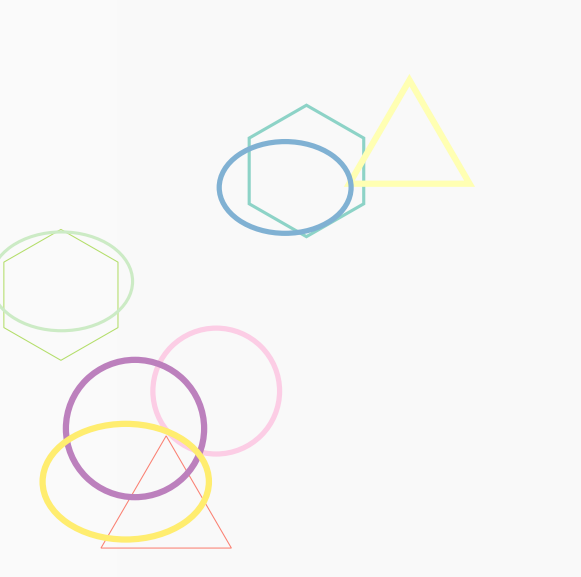[{"shape": "hexagon", "thickness": 1.5, "radius": 0.57, "center": [0.527, 0.703]}, {"shape": "triangle", "thickness": 3, "radius": 0.6, "center": [0.704, 0.741]}, {"shape": "triangle", "thickness": 0.5, "radius": 0.65, "center": [0.286, 0.115]}, {"shape": "oval", "thickness": 2.5, "radius": 0.57, "center": [0.491, 0.675]}, {"shape": "hexagon", "thickness": 0.5, "radius": 0.57, "center": [0.105, 0.489]}, {"shape": "circle", "thickness": 2.5, "radius": 0.54, "center": [0.372, 0.322]}, {"shape": "circle", "thickness": 3, "radius": 0.59, "center": [0.232, 0.257]}, {"shape": "oval", "thickness": 1.5, "radius": 0.61, "center": [0.106, 0.512]}, {"shape": "oval", "thickness": 3, "radius": 0.72, "center": [0.216, 0.165]}]